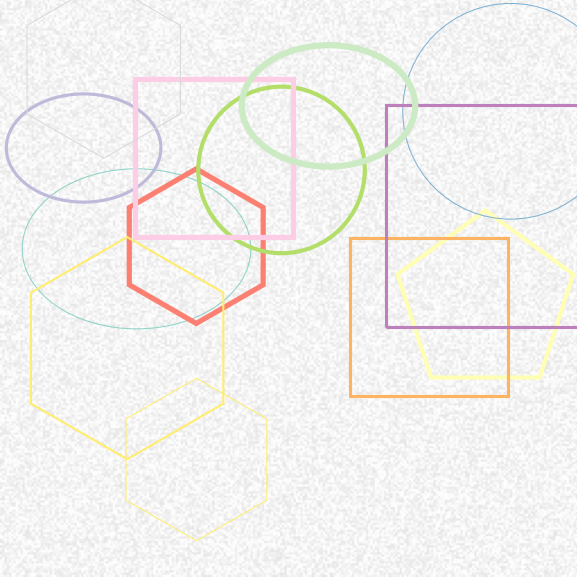[{"shape": "oval", "thickness": 0.5, "radius": 0.99, "center": [0.236, 0.568]}, {"shape": "pentagon", "thickness": 2, "radius": 0.8, "center": [0.84, 0.475]}, {"shape": "oval", "thickness": 1.5, "radius": 0.67, "center": [0.145, 0.743]}, {"shape": "hexagon", "thickness": 2.5, "radius": 0.67, "center": [0.34, 0.573]}, {"shape": "circle", "thickness": 0.5, "radius": 0.93, "center": [0.884, 0.806]}, {"shape": "square", "thickness": 1.5, "radius": 0.68, "center": [0.743, 0.45]}, {"shape": "circle", "thickness": 2, "radius": 0.72, "center": [0.487, 0.705]}, {"shape": "square", "thickness": 2.5, "radius": 0.68, "center": [0.37, 0.725]}, {"shape": "hexagon", "thickness": 0.5, "radius": 0.77, "center": [0.18, 0.878]}, {"shape": "square", "thickness": 1.5, "radius": 0.96, "center": [0.86, 0.625]}, {"shape": "oval", "thickness": 3, "radius": 0.75, "center": [0.569, 0.816]}, {"shape": "hexagon", "thickness": 1, "radius": 0.96, "center": [0.22, 0.396]}, {"shape": "hexagon", "thickness": 0.5, "radius": 0.7, "center": [0.34, 0.203]}]